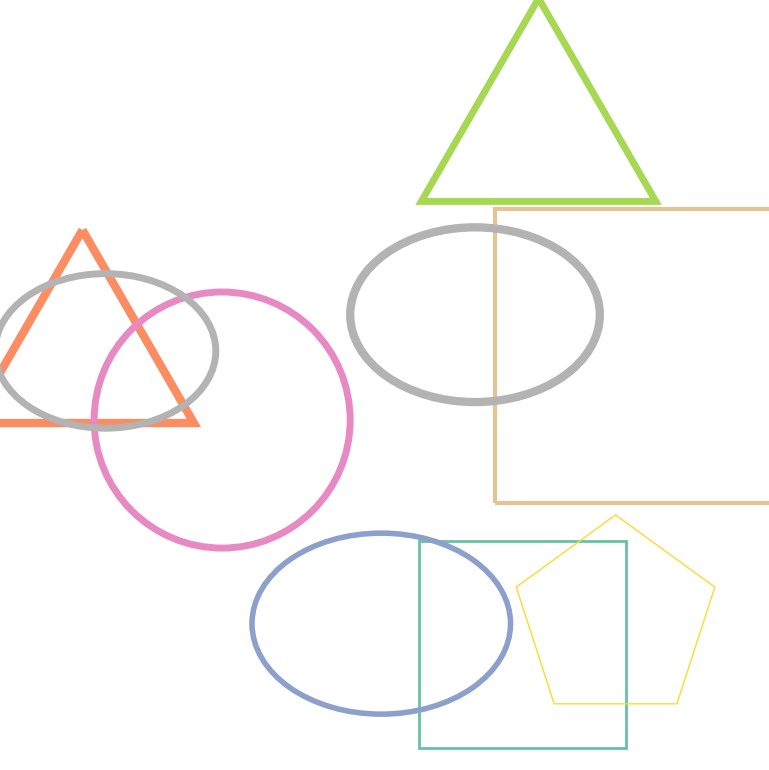[{"shape": "square", "thickness": 1, "radius": 0.67, "center": [0.679, 0.163]}, {"shape": "triangle", "thickness": 3, "radius": 0.84, "center": [0.107, 0.534]}, {"shape": "oval", "thickness": 2, "radius": 0.84, "center": [0.495, 0.19]}, {"shape": "circle", "thickness": 2.5, "radius": 0.83, "center": [0.288, 0.455]}, {"shape": "triangle", "thickness": 2.5, "radius": 0.88, "center": [0.699, 0.826]}, {"shape": "pentagon", "thickness": 0.5, "radius": 0.68, "center": [0.799, 0.196]}, {"shape": "square", "thickness": 1.5, "radius": 0.95, "center": [0.834, 0.537]}, {"shape": "oval", "thickness": 2.5, "radius": 0.72, "center": [0.137, 0.544]}, {"shape": "oval", "thickness": 3, "radius": 0.81, "center": [0.617, 0.591]}]